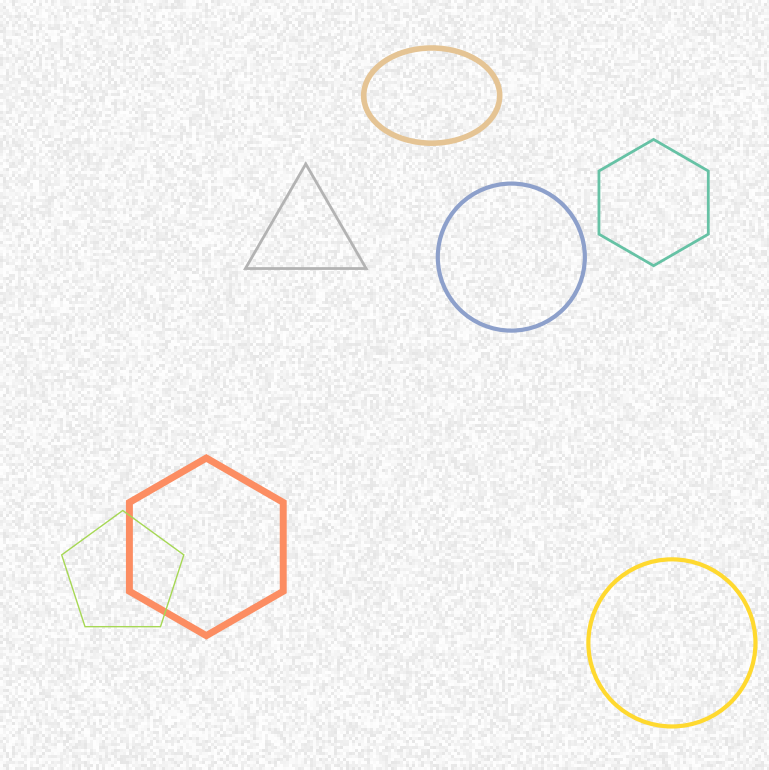[{"shape": "hexagon", "thickness": 1, "radius": 0.41, "center": [0.849, 0.737]}, {"shape": "hexagon", "thickness": 2.5, "radius": 0.58, "center": [0.268, 0.29]}, {"shape": "circle", "thickness": 1.5, "radius": 0.48, "center": [0.664, 0.666]}, {"shape": "pentagon", "thickness": 0.5, "radius": 0.42, "center": [0.159, 0.254]}, {"shape": "circle", "thickness": 1.5, "radius": 0.54, "center": [0.873, 0.165]}, {"shape": "oval", "thickness": 2, "radius": 0.44, "center": [0.561, 0.876]}, {"shape": "triangle", "thickness": 1, "radius": 0.45, "center": [0.397, 0.697]}]